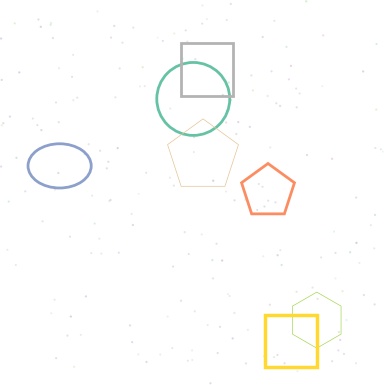[{"shape": "circle", "thickness": 2, "radius": 0.47, "center": [0.502, 0.743]}, {"shape": "pentagon", "thickness": 2, "radius": 0.36, "center": [0.696, 0.503]}, {"shape": "oval", "thickness": 2, "radius": 0.41, "center": [0.155, 0.569]}, {"shape": "hexagon", "thickness": 0.5, "radius": 0.36, "center": [0.823, 0.168]}, {"shape": "square", "thickness": 2.5, "radius": 0.34, "center": [0.756, 0.113]}, {"shape": "pentagon", "thickness": 0.5, "radius": 0.48, "center": [0.527, 0.594]}, {"shape": "square", "thickness": 2, "radius": 0.34, "center": [0.538, 0.819]}]